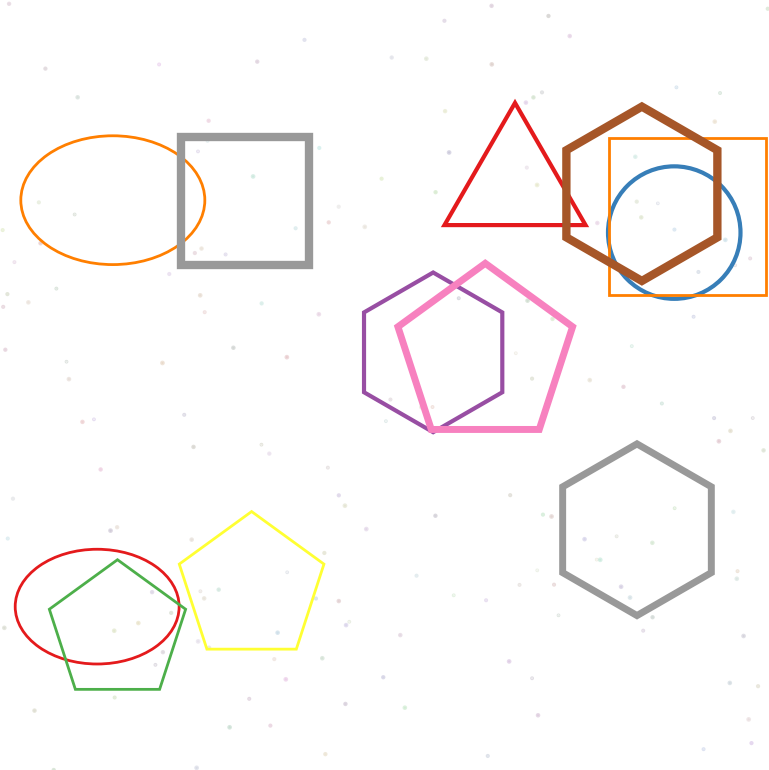[{"shape": "triangle", "thickness": 1.5, "radius": 0.53, "center": [0.669, 0.761]}, {"shape": "oval", "thickness": 1, "radius": 0.53, "center": [0.126, 0.212]}, {"shape": "circle", "thickness": 1.5, "radius": 0.43, "center": [0.876, 0.698]}, {"shape": "pentagon", "thickness": 1, "radius": 0.47, "center": [0.153, 0.18]}, {"shape": "hexagon", "thickness": 1.5, "radius": 0.52, "center": [0.563, 0.542]}, {"shape": "oval", "thickness": 1, "radius": 0.6, "center": [0.147, 0.74]}, {"shape": "square", "thickness": 1, "radius": 0.51, "center": [0.893, 0.719]}, {"shape": "pentagon", "thickness": 1, "radius": 0.49, "center": [0.327, 0.237]}, {"shape": "hexagon", "thickness": 3, "radius": 0.57, "center": [0.834, 0.748]}, {"shape": "pentagon", "thickness": 2.5, "radius": 0.6, "center": [0.63, 0.539]}, {"shape": "square", "thickness": 3, "radius": 0.42, "center": [0.318, 0.739]}, {"shape": "hexagon", "thickness": 2.5, "radius": 0.56, "center": [0.827, 0.312]}]